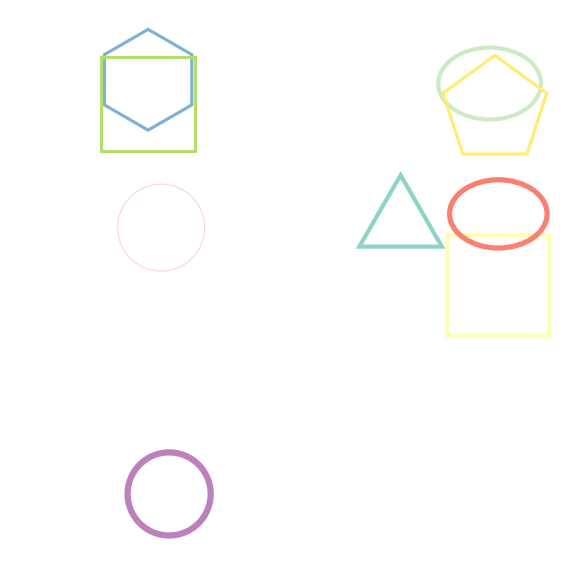[{"shape": "triangle", "thickness": 2, "radius": 0.41, "center": [0.694, 0.613]}, {"shape": "square", "thickness": 2, "radius": 0.44, "center": [0.862, 0.504]}, {"shape": "oval", "thickness": 2.5, "radius": 0.42, "center": [0.863, 0.629]}, {"shape": "hexagon", "thickness": 1.5, "radius": 0.44, "center": [0.256, 0.861]}, {"shape": "square", "thickness": 1.5, "radius": 0.41, "center": [0.257, 0.82]}, {"shape": "circle", "thickness": 0.5, "radius": 0.38, "center": [0.279, 0.605]}, {"shape": "circle", "thickness": 3, "radius": 0.36, "center": [0.293, 0.144]}, {"shape": "oval", "thickness": 2, "radius": 0.44, "center": [0.848, 0.854]}, {"shape": "pentagon", "thickness": 1.5, "radius": 0.47, "center": [0.857, 0.809]}]